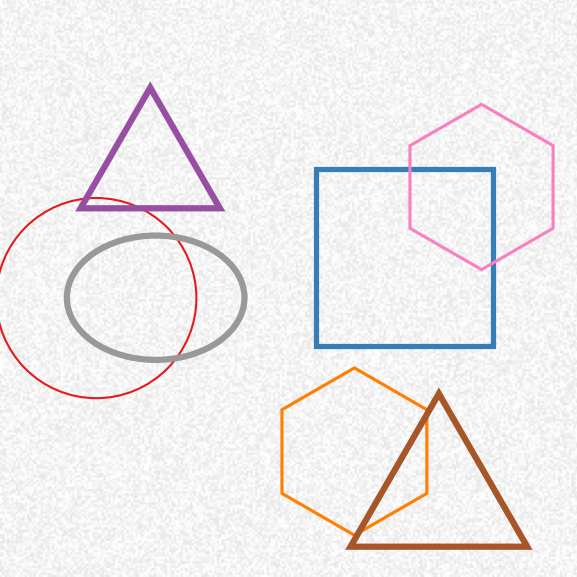[{"shape": "circle", "thickness": 1, "radius": 0.87, "center": [0.167, 0.483]}, {"shape": "square", "thickness": 2.5, "radius": 0.77, "center": [0.701, 0.553]}, {"shape": "triangle", "thickness": 3, "radius": 0.7, "center": [0.26, 0.708]}, {"shape": "hexagon", "thickness": 1.5, "radius": 0.72, "center": [0.614, 0.217]}, {"shape": "triangle", "thickness": 3, "radius": 0.88, "center": [0.76, 0.141]}, {"shape": "hexagon", "thickness": 1.5, "radius": 0.72, "center": [0.834, 0.675]}, {"shape": "oval", "thickness": 3, "radius": 0.77, "center": [0.27, 0.484]}]